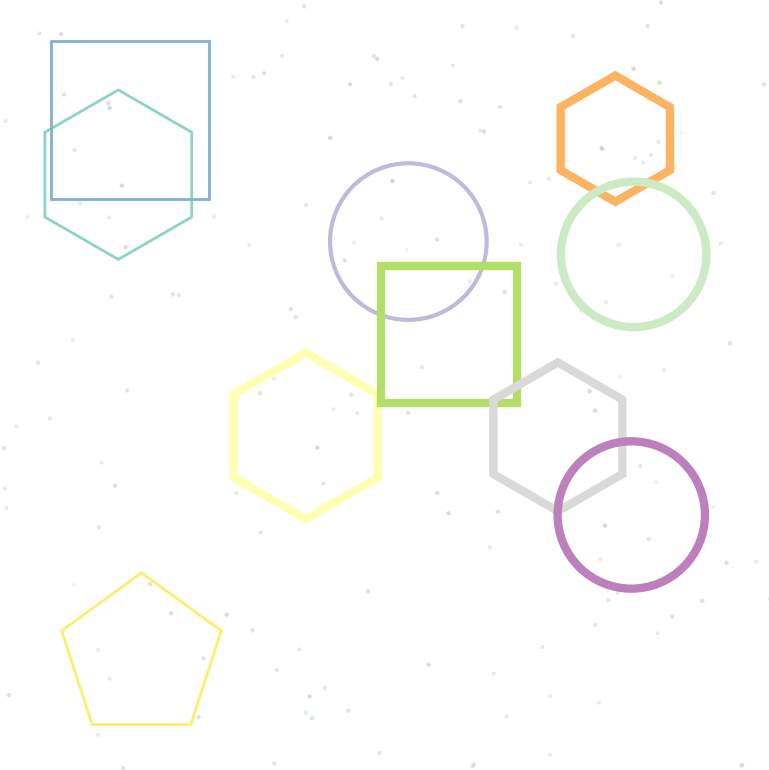[{"shape": "hexagon", "thickness": 1, "radius": 0.55, "center": [0.154, 0.773]}, {"shape": "hexagon", "thickness": 3, "radius": 0.54, "center": [0.397, 0.434]}, {"shape": "circle", "thickness": 1.5, "radius": 0.51, "center": [0.53, 0.686]}, {"shape": "square", "thickness": 1, "radius": 0.52, "center": [0.169, 0.844]}, {"shape": "hexagon", "thickness": 3, "radius": 0.41, "center": [0.799, 0.82]}, {"shape": "square", "thickness": 3, "radius": 0.44, "center": [0.583, 0.566]}, {"shape": "hexagon", "thickness": 3, "radius": 0.48, "center": [0.725, 0.433]}, {"shape": "circle", "thickness": 3, "radius": 0.48, "center": [0.82, 0.331]}, {"shape": "circle", "thickness": 3, "radius": 0.47, "center": [0.823, 0.67]}, {"shape": "pentagon", "thickness": 1, "radius": 0.54, "center": [0.184, 0.147]}]